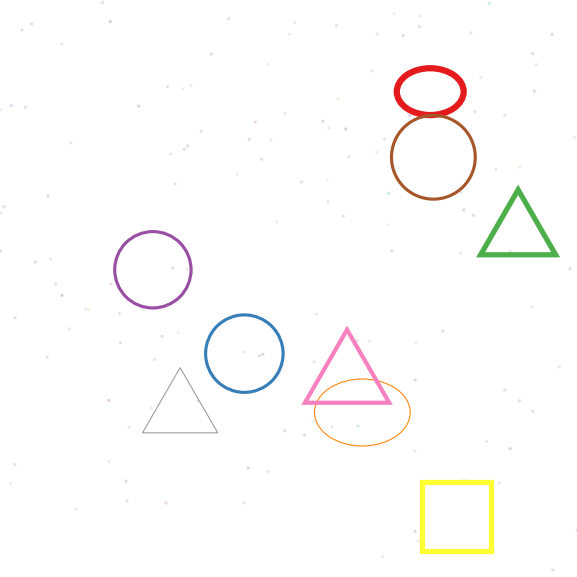[{"shape": "oval", "thickness": 3, "radius": 0.29, "center": [0.745, 0.84]}, {"shape": "circle", "thickness": 1.5, "radius": 0.34, "center": [0.423, 0.387]}, {"shape": "triangle", "thickness": 2.5, "radius": 0.38, "center": [0.897, 0.595]}, {"shape": "circle", "thickness": 1.5, "radius": 0.33, "center": [0.265, 0.532]}, {"shape": "oval", "thickness": 0.5, "radius": 0.41, "center": [0.627, 0.285]}, {"shape": "square", "thickness": 2.5, "radius": 0.3, "center": [0.79, 0.105]}, {"shape": "circle", "thickness": 1.5, "radius": 0.36, "center": [0.75, 0.727]}, {"shape": "triangle", "thickness": 2, "radius": 0.42, "center": [0.601, 0.344]}, {"shape": "triangle", "thickness": 0.5, "radius": 0.38, "center": [0.312, 0.287]}]